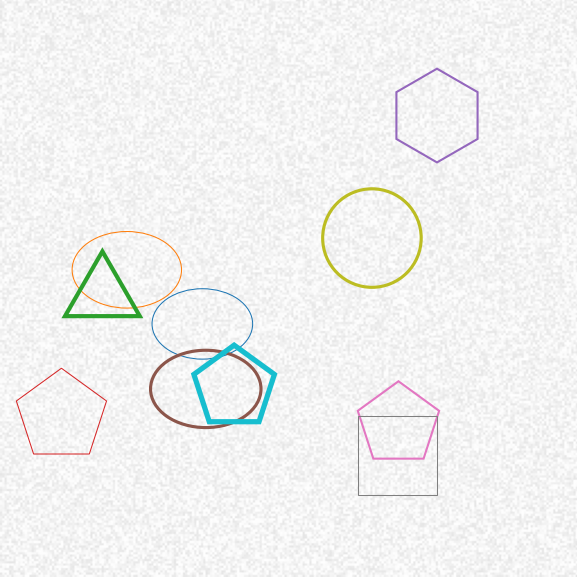[{"shape": "oval", "thickness": 0.5, "radius": 0.44, "center": [0.35, 0.438]}, {"shape": "oval", "thickness": 0.5, "radius": 0.47, "center": [0.22, 0.532]}, {"shape": "triangle", "thickness": 2, "radius": 0.37, "center": [0.177, 0.489]}, {"shape": "pentagon", "thickness": 0.5, "radius": 0.41, "center": [0.106, 0.279]}, {"shape": "hexagon", "thickness": 1, "radius": 0.41, "center": [0.757, 0.799]}, {"shape": "oval", "thickness": 1.5, "radius": 0.48, "center": [0.356, 0.326]}, {"shape": "pentagon", "thickness": 1, "radius": 0.37, "center": [0.69, 0.265]}, {"shape": "square", "thickness": 0.5, "radius": 0.34, "center": [0.689, 0.211]}, {"shape": "circle", "thickness": 1.5, "radius": 0.43, "center": [0.644, 0.587]}, {"shape": "pentagon", "thickness": 2.5, "radius": 0.37, "center": [0.405, 0.328]}]